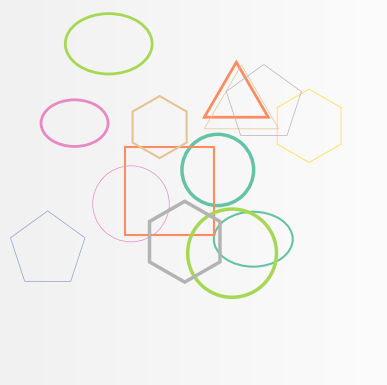[{"shape": "oval", "thickness": 1.5, "radius": 0.51, "center": [0.654, 0.379]}, {"shape": "circle", "thickness": 2.5, "radius": 0.46, "center": [0.562, 0.559]}, {"shape": "square", "thickness": 1.5, "radius": 0.57, "center": [0.438, 0.504]}, {"shape": "triangle", "thickness": 2, "radius": 0.48, "center": [0.61, 0.743]}, {"shape": "pentagon", "thickness": 0.5, "radius": 0.51, "center": [0.123, 0.351]}, {"shape": "oval", "thickness": 2, "radius": 0.43, "center": [0.192, 0.68]}, {"shape": "circle", "thickness": 0.5, "radius": 0.49, "center": [0.338, 0.47]}, {"shape": "circle", "thickness": 2.5, "radius": 0.57, "center": [0.599, 0.342]}, {"shape": "oval", "thickness": 2, "radius": 0.56, "center": [0.281, 0.886]}, {"shape": "hexagon", "thickness": 0.5, "radius": 0.48, "center": [0.798, 0.673]}, {"shape": "hexagon", "thickness": 1.5, "radius": 0.4, "center": [0.412, 0.67]}, {"shape": "triangle", "thickness": 0.5, "radius": 0.55, "center": [0.623, 0.721]}, {"shape": "hexagon", "thickness": 2.5, "radius": 0.52, "center": [0.477, 0.372]}, {"shape": "pentagon", "thickness": 0.5, "radius": 0.51, "center": [0.681, 0.731]}]